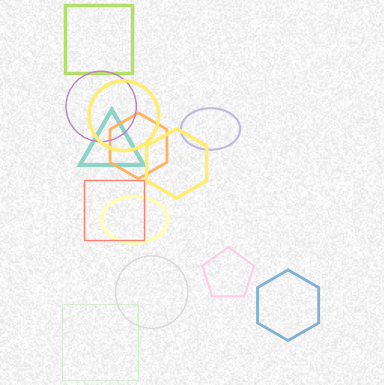[{"shape": "triangle", "thickness": 3, "radius": 0.48, "center": [0.29, 0.619]}, {"shape": "oval", "thickness": 2.5, "radius": 0.43, "center": [0.349, 0.429]}, {"shape": "oval", "thickness": 1.5, "radius": 0.39, "center": [0.547, 0.665]}, {"shape": "square", "thickness": 1, "radius": 0.39, "center": [0.296, 0.456]}, {"shape": "hexagon", "thickness": 2, "radius": 0.46, "center": [0.748, 0.207]}, {"shape": "hexagon", "thickness": 2, "radius": 0.43, "center": [0.36, 0.621]}, {"shape": "square", "thickness": 2.5, "radius": 0.44, "center": [0.255, 0.898]}, {"shape": "pentagon", "thickness": 1.5, "radius": 0.35, "center": [0.593, 0.288]}, {"shape": "circle", "thickness": 1, "radius": 0.47, "center": [0.394, 0.241]}, {"shape": "circle", "thickness": 1, "radius": 0.46, "center": [0.263, 0.724]}, {"shape": "square", "thickness": 0.5, "radius": 0.49, "center": [0.259, 0.112]}, {"shape": "circle", "thickness": 2.5, "radius": 0.45, "center": [0.322, 0.699]}, {"shape": "hexagon", "thickness": 2.5, "radius": 0.45, "center": [0.459, 0.576]}]